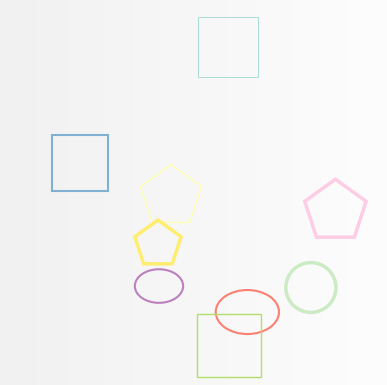[{"shape": "square", "thickness": 0.5, "radius": 0.39, "center": [0.588, 0.878]}, {"shape": "pentagon", "thickness": 1, "radius": 0.41, "center": [0.441, 0.49]}, {"shape": "oval", "thickness": 1.5, "radius": 0.41, "center": [0.638, 0.19]}, {"shape": "square", "thickness": 1.5, "radius": 0.36, "center": [0.206, 0.576]}, {"shape": "square", "thickness": 1, "radius": 0.41, "center": [0.591, 0.102]}, {"shape": "pentagon", "thickness": 2.5, "radius": 0.42, "center": [0.866, 0.451]}, {"shape": "oval", "thickness": 1.5, "radius": 0.31, "center": [0.41, 0.257]}, {"shape": "circle", "thickness": 2.5, "radius": 0.32, "center": [0.802, 0.253]}, {"shape": "pentagon", "thickness": 2.5, "radius": 0.31, "center": [0.408, 0.366]}]